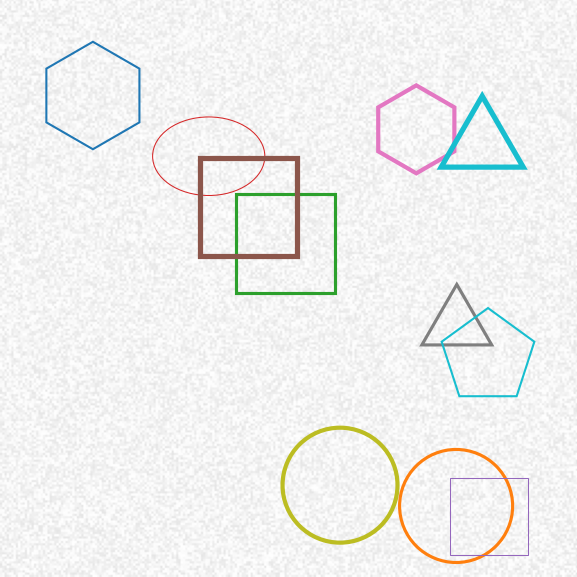[{"shape": "hexagon", "thickness": 1, "radius": 0.47, "center": [0.161, 0.834]}, {"shape": "circle", "thickness": 1.5, "radius": 0.49, "center": [0.79, 0.123]}, {"shape": "square", "thickness": 1.5, "radius": 0.43, "center": [0.494, 0.578]}, {"shape": "oval", "thickness": 0.5, "radius": 0.49, "center": [0.361, 0.729]}, {"shape": "square", "thickness": 0.5, "radius": 0.34, "center": [0.846, 0.105]}, {"shape": "square", "thickness": 2.5, "radius": 0.42, "center": [0.43, 0.641]}, {"shape": "hexagon", "thickness": 2, "radius": 0.38, "center": [0.721, 0.775]}, {"shape": "triangle", "thickness": 1.5, "radius": 0.35, "center": [0.791, 0.437]}, {"shape": "circle", "thickness": 2, "radius": 0.5, "center": [0.589, 0.159]}, {"shape": "pentagon", "thickness": 1, "radius": 0.42, "center": [0.845, 0.381]}, {"shape": "triangle", "thickness": 2.5, "radius": 0.41, "center": [0.835, 0.751]}]